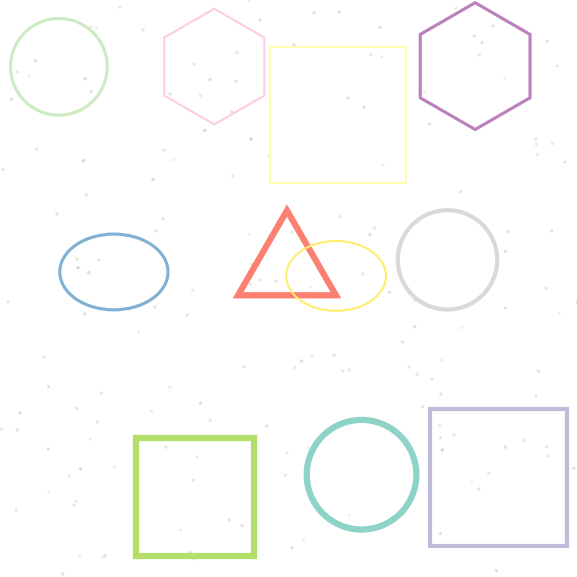[{"shape": "circle", "thickness": 3, "radius": 0.47, "center": [0.626, 0.177]}, {"shape": "square", "thickness": 1, "radius": 0.59, "center": [0.585, 0.8]}, {"shape": "square", "thickness": 2, "radius": 0.59, "center": [0.863, 0.173]}, {"shape": "triangle", "thickness": 3, "radius": 0.49, "center": [0.497, 0.537]}, {"shape": "oval", "thickness": 1.5, "radius": 0.47, "center": [0.197, 0.528]}, {"shape": "square", "thickness": 3, "radius": 0.51, "center": [0.337, 0.138]}, {"shape": "hexagon", "thickness": 1, "radius": 0.5, "center": [0.371, 0.884]}, {"shape": "circle", "thickness": 2, "radius": 0.43, "center": [0.775, 0.549]}, {"shape": "hexagon", "thickness": 1.5, "radius": 0.55, "center": [0.823, 0.885]}, {"shape": "circle", "thickness": 1.5, "radius": 0.42, "center": [0.102, 0.883]}, {"shape": "oval", "thickness": 1, "radius": 0.43, "center": [0.582, 0.521]}]